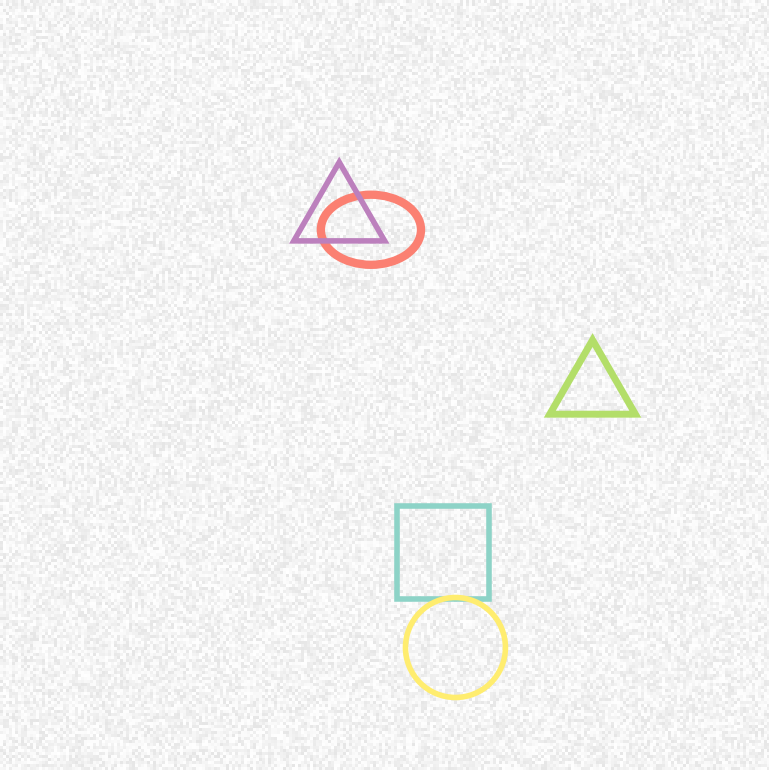[{"shape": "square", "thickness": 2, "radius": 0.3, "center": [0.576, 0.282]}, {"shape": "oval", "thickness": 3, "radius": 0.33, "center": [0.482, 0.702]}, {"shape": "triangle", "thickness": 2.5, "radius": 0.32, "center": [0.77, 0.494]}, {"shape": "triangle", "thickness": 2, "radius": 0.34, "center": [0.441, 0.721]}, {"shape": "circle", "thickness": 2, "radius": 0.32, "center": [0.592, 0.159]}]